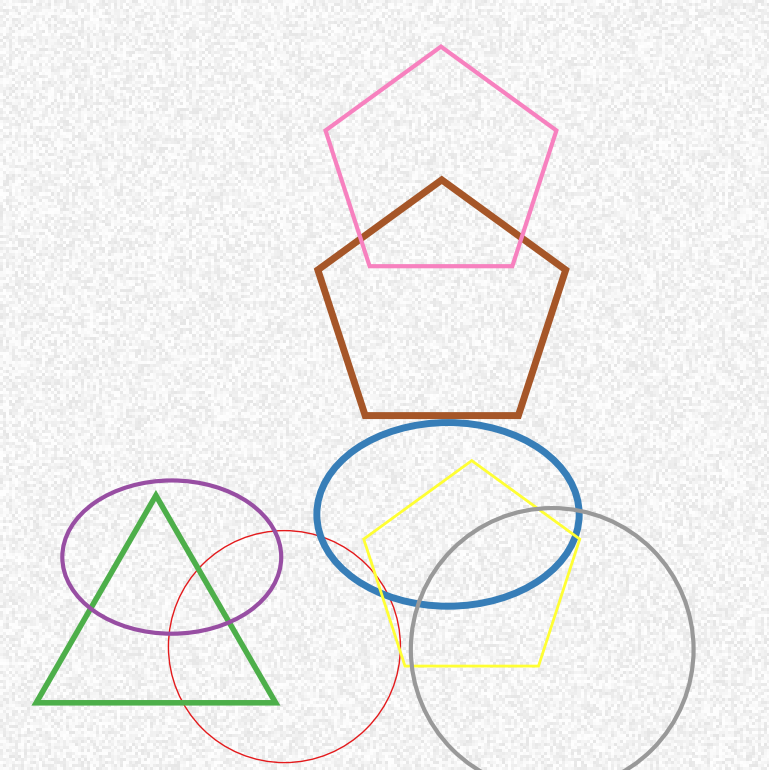[{"shape": "circle", "thickness": 0.5, "radius": 0.75, "center": [0.369, 0.16]}, {"shape": "oval", "thickness": 2.5, "radius": 0.85, "center": [0.582, 0.332]}, {"shape": "triangle", "thickness": 2, "radius": 0.9, "center": [0.202, 0.177]}, {"shape": "oval", "thickness": 1.5, "radius": 0.71, "center": [0.223, 0.277]}, {"shape": "pentagon", "thickness": 1, "radius": 0.74, "center": [0.613, 0.254]}, {"shape": "pentagon", "thickness": 2.5, "radius": 0.85, "center": [0.574, 0.597]}, {"shape": "pentagon", "thickness": 1.5, "radius": 0.79, "center": [0.573, 0.782]}, {"shape": "circle", "thickness": 1.5, "radius": 0.92, "center": [0.717, 0.157]}]